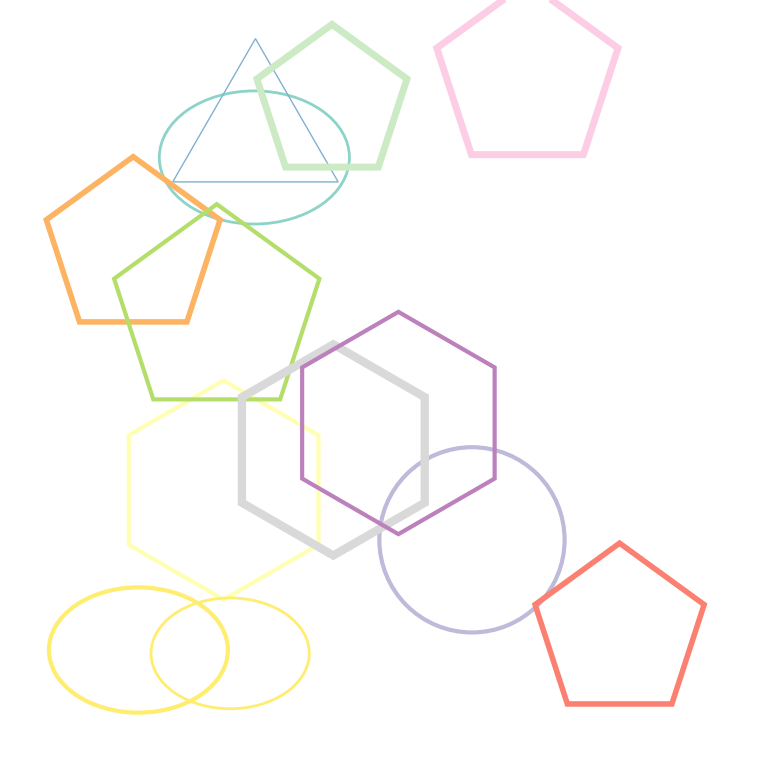[{"shape": "oval", "thickness": 1, "radius": 0.62, "center": [0.33, 0.795]}, {"shape": "hexagon", "thickness": 1.5, "radius": 0.71, "center": [0.29, 0.364]}, {"shape": "circle", "thickness": 1.5, "radius": 0.6, "center": [0.613, 0.299]}, {"shape": "pentagon", "thickness": 2, "radius": 0.58, "center": [0.805, 0.179]}, {"shape": "triangle", "thickness": 0.5, "radius": 0.62, "center": [0.332, 0.826]}, {"shape": "pentagon", "thickness": 2, "radius": 0.59, "center": [0.173, 0.678]}, {"shape": "pentagon", "thickness": 1.5, "radius": 0.7, "center": [0.281, 0.595]}, {"shape": "pentagon", "thickness": 2.5, "radius": 0.62, "center": [0.685, 0.899]}, {"shape": "hexagon", "thickness": 3, "radius": 0.69, "center": [0.433, 0.416]}, {"shape": "hexagon", "thickness": 1.5, "radius": 0.72, "center": [0.517, 0.451]}, {"shape": "pentagon", "thickness": 2.5, "radius": 0.51, "center": [0.431, 0.866]}, {"shape": "oval", "thickness": 1, "radius": 0.51, "center": [0.299, 0.152]}, {"shape": "oval", "thickness": 1.5, "radius": 0.58, "center": [0.18, 0.156]}]